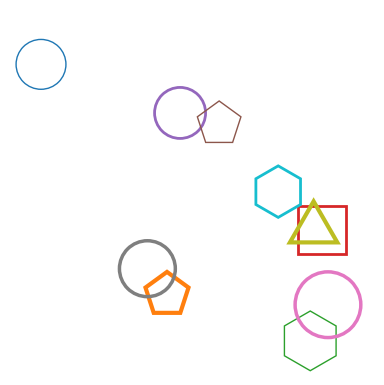[{"shape": "circle", "thickness": 1, "radius": 0.32, "center": [0.107, 0.833]}, {"shape": "pentagon", "thickness": 3, "radius": 0.29, "center": [0.434, 0.235]}, {"shape": "hexagon", "thickness": 1, "radius": 0.39, "center": [0.806, 0.115]}, {"shape": "square", "thickness": 2, "radius": 0.31, "center": [0.836, 0.403]}, {"shape": "circle", "thickness": 2, "radius": 0.33, "center": [0.468, 0.707]}, {"shape": "pentagon", "thickness": 1, "radius": 0.3, "center": [0.569, 0.678]}, {"shape": "circle", "thickness": 2.5, "radius": 0.43, "center": [0.852, 0.209]}, {"shape": "circle", "thickness": 2.5, "radius": 0.36, "center": [0.383, 0.302]}, {"shape": "triangle", "thickness": 3, "radius": 0.36, "center": [0.815, 0.406]}, {"shape": "hexagon", "thickness": 2, "radius": 0.33, "center": [0.723, 0.502]}]